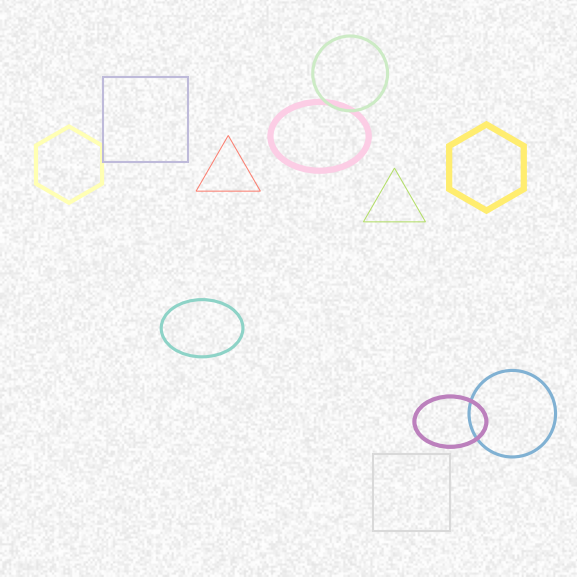[{"shape": "oval", "thickness": 1.5, "radius": 0.35, "center": [0.35, 0.431]}, {"shape": "hexagon", "thickness": 2, "radius": 0.33, "center": [0.12, 0.714]}, {"shape": "square", "thickness": 1, "radius": 0.37, "center": [0.252, 0.793]}, {"shape": "triangle", "thickness": 0.5, "radius": 0.32, "center": [0.395, 0.7]}, {"shape": "circle", "thickness": 1.5, "radius": 0.37, "center": [0.887, 0.283]}, {"shape": "triangle", "thickness": 0.5, "radius": 0.31, "center": [0.683, 0.646]}, {"shape": "oval", "thickness": 3, "radius": 0.43, "center": [0.553, 0.763]}, {"shape": "square", "thickness": 1, "radius": 0.33, "center": [0.712, 0.146]}, {"shape": "oval", "thickness": 2, "radius": 0.31, "center": [0.78, 0.269]}, {"shape": "circle", "thickness": 1.5, "radius": 0.32, "center": [0.606, 0.872]}, {"shape": "hexagon", "thickness": 3, "radius": 0.37, "center": [0.842, 0.709]}]